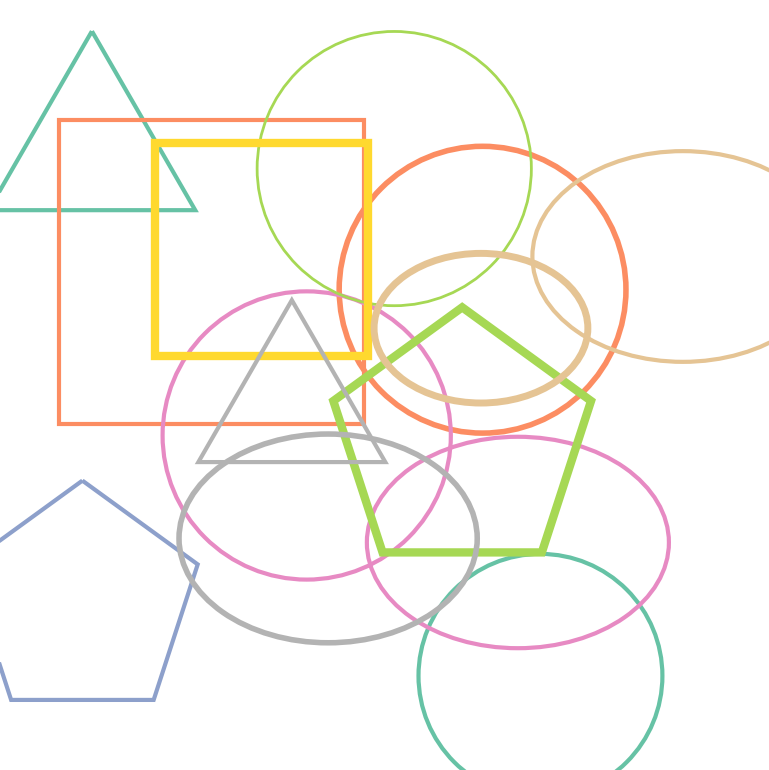[{"shape": "circle", "thickness": 1.5, "radius": 0.79, "center": [0.702, 0.122]}, {"shape": "triangle", "thickness": 1.5, "radius": 0.77, "center": [0.119, 0.805]}, {"shape": "square", "thickness": 1.5, "radius": 0.99, "center": [0.275, 0.647]}, {"shape": "circle", "thickness": 2, "radius": 0.93, "center": [0.627, 0.624]}, {"shape": "pentagon", "thickness": 1.5, "radius": 0.79, "center": [0.107, 0.218]}, {"shape": "oval", "thickness": 1.5, "radius": 0.98, "center": [0.673, 0.295]}, {"shape": "circle", "thickness": 1.5, "radius": 0.94, "center": [0.398, 0.434]}, {"shape": "circle", "thickness": 1, "radius": 0.89, "center": [0.512, 0.781]}, {"shape": "pentagon", "thickness": 3, "radius": 0.88, "center": [0.6, 0.425]}, {"shape": "square", "thickness": 3, "radius": 0.69, "center": [0.339, 0.676]}, {"shape": "oval", "thickness": 2.5, "radius": 0.69, "center": [0.625, 0.574]}, {"shape": "oval", "thickness": 1.5, "radius": 0.98, "center": [0.887, 0.667]}, {"shape": "triangle", "thickness": 1.5, "radius": 0.7, "center": [0.379, 0.47]}, {"shape": "oval", "thickness": 2, "radius": 0.97, "center": [0.426, 0.301]}]